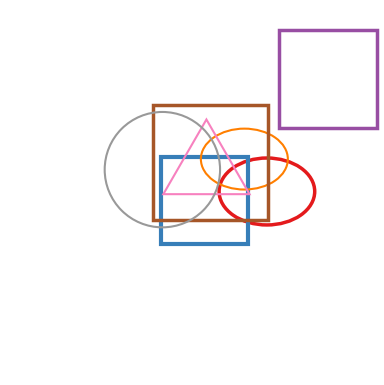[{"shape": "oval", "thickness": 2.5, "radius": 0.62, "center": [0.693, 0.503]}, {"shape": "square", "thickness": 3, "radius": 0.57, "center": [0.532, 0.479]}, {"shape": "square", "thickness": 2.5, "radius": 0.64, "center": [0.853, 0.796]}, {"shape": "oval", "thickness": 1.5, "radius": 0.56, "center": [0.635, 0.587]}, {"shape": "square", "thickness": 2.5, "radius": 0.75, "center": [0.547, 0.577]}, {"shape": "triangle", "thickness": 1.5, "radius": 0.65, "center": [0.536, 0.56]}, {"shape": "circle", "thickness": 1.5, "radius": 0.75, "center": [0.422, 0.559]}]